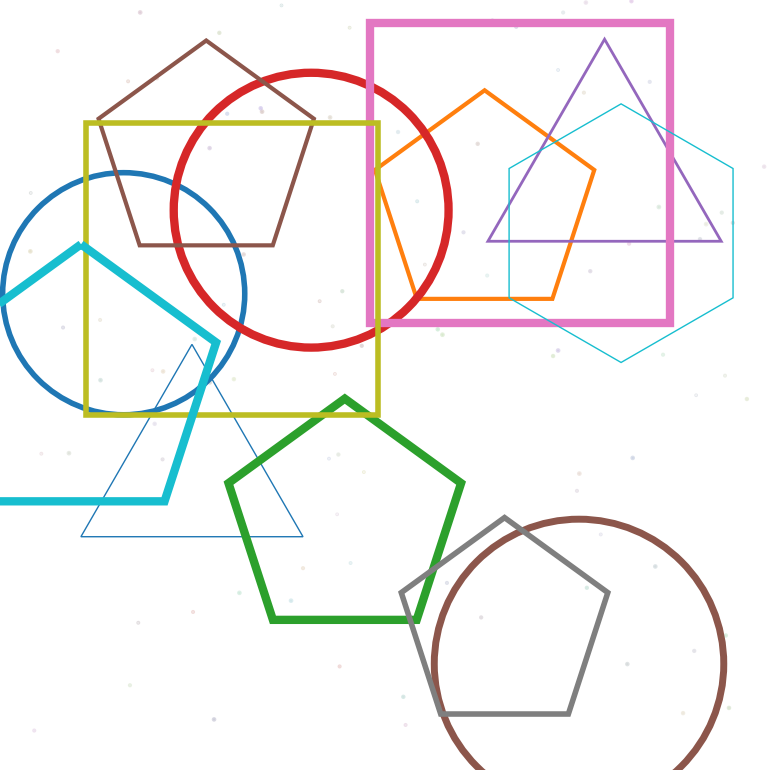[{"shape": "triangle", "thickness": 0.5, "radius": 0.83, "center": [0.249, 0.386]}, {"shape": "circle", "thickness": 2, "radius": 0.79, "center": [0.161, 0.619]}, {"shape": "pentagon", "thickness": 1.5, "radius": 0.75, "center": [0.629, 0.733]}, {"shape": "pentagon", "thickness": 3, "radius": 0.79, "center": [0.448, 0.323]}, {"shape": "circle", "thickness": 3, "radius": 0.89, "center": [0.404, 0.727]}, {"shape": "triangle", "thickness": 1, "radius": 0.87, "center": [0.785, 0.774]}, {"shape": "circle", "thickness": 2.5, "radius": 0.94, "center": [0.752, 0.138]}, {"shape": "pentagon", "thickness": 1.5, "radius": 0.74, "center": [0.268, 0.8]}, {"shape": "square", "thickness": 3, "radius": 0.98, "center": [0.675, 0.775]}, {"shape": "pentagon", "thickness": 2, "radius": 0.71, "center": [0.655, 0.187]}, {"shape": "square", "thickness": 2, "radius": 0.95, "center": [0.301, 0.651]}, {"shape": "hexagon", "thickness": 0.5, "radius": 0.84, "center": [0.807, 0.697]}, {"shape": "pentagon", "thickness": 3, "radius": 0.92, "center": [0.105, 0.498]}]